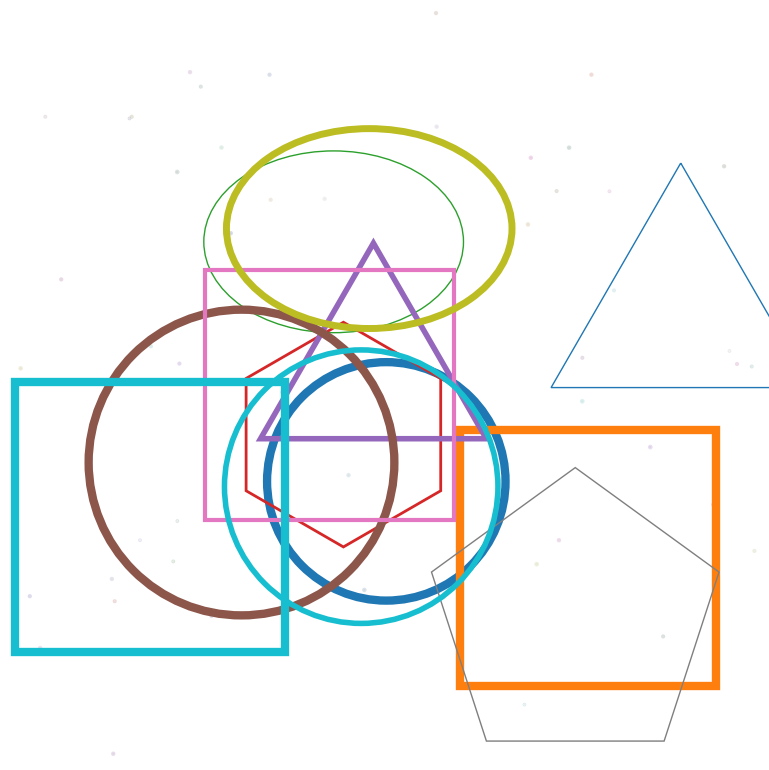[{"shape": "triangle", "thickness": 0.5, "radius": 0.97, "center": [0.884, 0.594]}, {"shape": "circle", "thickness": 3, "radius": 0.77, "center": [0.502, 0.375]}, {"shape": "square", "thickness": 3, "radius": 0.83, "center": [0.764, 0.275]}, {"shape": "oval", "thickness": 0.5, "radius": 0.84, "center": [0.433, 0.686]}, {"shape": "hexagon", "thickness": 1, "radius": 0.73, "center": [0.446, 0.436]}, {"shape": "triangle", "thickness": 2, "radius": 0.85, "center": [0.485, 0.515]}, {"shape": "circle", "thickness": 3, "radius": 0.99, "center": [0.314, 0.399]}, {"shape": "square", "thickness": 1.5, "radius": 0.81, "center": [0.428, 0.487]}, {"shape": "pentagon", "thickness": 0.5, "radius": 0.98, "center": [0.747, 0.196]}, {"shape": "oval", "thickness": 2.5, "radius": 0.93, "center": [0.48, 0.703]}, {"shape": "circle", "thickness": 2, "radius": 0.89, "center": [0.469, 0.368]}, {"shape": "square", "thickness": 3, "radius": 0.88, "center": [0.195, 0.328]}]